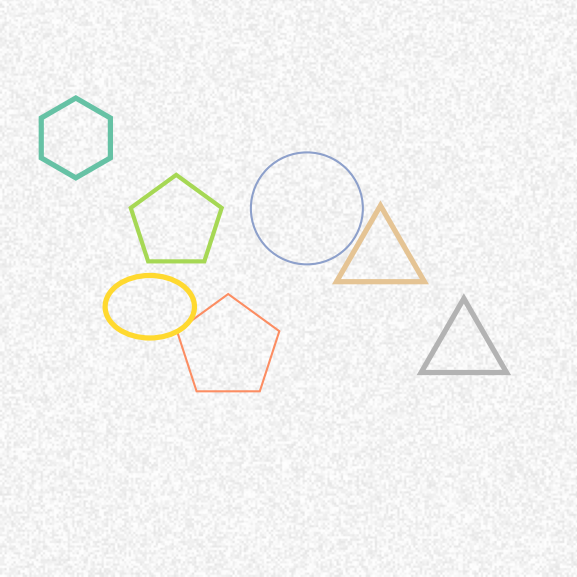[{"shape": "hexagon", "thickness": 2.5, "radius": 0.35, "center": [0.131, 0.76]}, {"shape": "pentagon", "thickness": 1, "radius": 0.47, "center": [0.395, 0.397]}, {"shape": "circle", "thickness": 1, "radius": 0.48, "center": [0.531, 0.638]}, {"shape": "pentagon", "thickness": 2, "radius": 0.41, "center": [0.305, 0.614]}, {"shape": "oval", "thickness": 2.5, "radius": 0.39, "center": [0.259, 0.468]}, {"shape": "triangle", "thickness": 2.5, "radius": 0.44, "center": [0.659, 0.555]}, {"shape": "triangle", "thickness": 2.5, "radius": 0.43, "center": [0.803, 0.397]}]